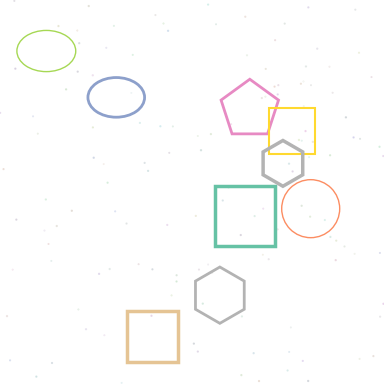[{"shape": "square", "thickness": 2.5, "radius": 0.39, "center": [0.636, 0.439]}, {"shape": "circle", "thickness": 1, "radius": 0.38, "center": [0.807, 0.458]}, {"shape": "oval", "thickness": 2, "radius": 0.37, "center": [0.302, 0.747]}, {"shape": "pentagon", "thickness": 2, "radius": 0.39, "center": [0.649, 0.716]}, {"shape": "oval", "thickness": 1, "radius": 0.38, "center": [0.12, 0.867]}, {"shape": "square", "thickness": 1.5, "radius": 0.3, "center": [0.758, 0.659]}, {"shape": "square", "thickness": 2.5, "radius": 0.33, "center": [0.397, 0.126]}, {"shape": "hexagon", "thickness": 2.5, "radius": 0.3, "center": [0.735, 0.576]}, {"shape": "hexagon", "thickness": 2, "radius": 0.37, "center": [0.571, 0.233]}]